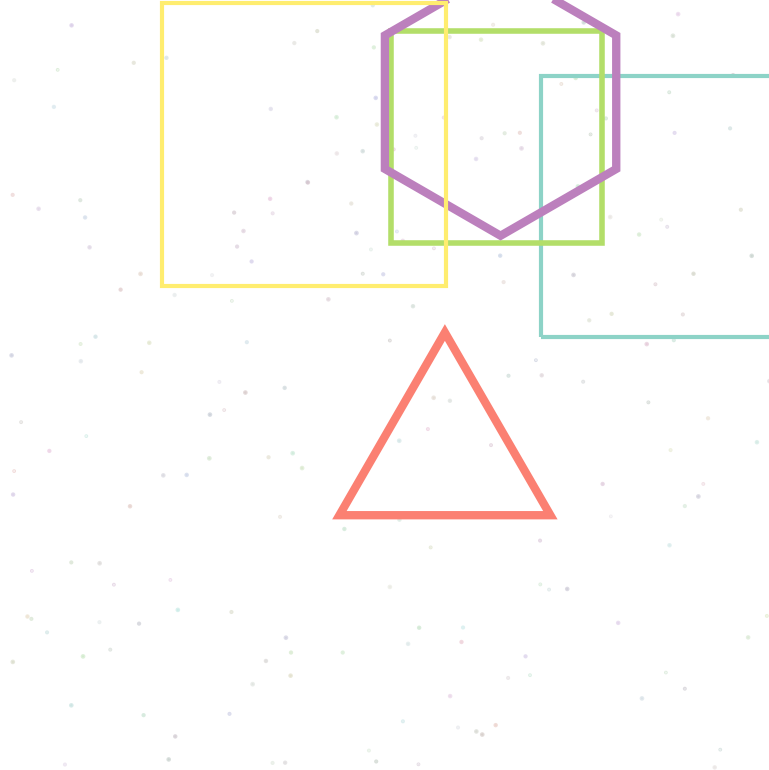[{"shape": "square", "thickness": 1.5, "radius": 0.85, "center": [0.872, 0.732]}, {"shape": "triangle", "thickness": 3, "radius": 0.79, "center": [0.578, 0.41]}, {"shape": "square", "thickness": 2, "radius": 0.69, "center": [0.645, 0.822]}, {"shape": "hexagon", "thickness": 3, "radius": 0.87, "center": [0.65, 0.867]}, {"shape": "square", "thickness": 1.5, "radius": 0.92, "center": [0.395, 0.813]}]